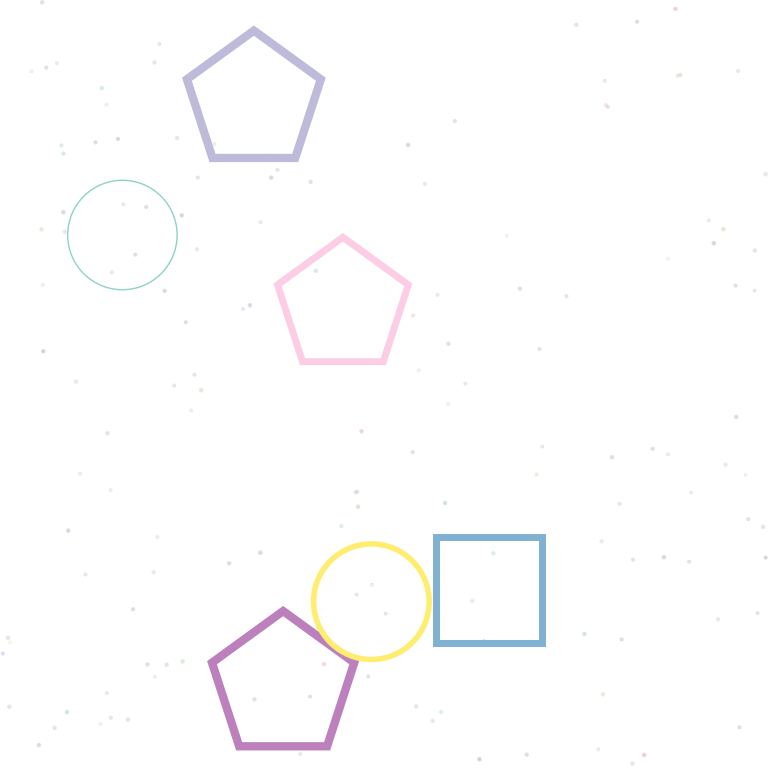[{"shape": "circle", "thickness": 0.5, "radius": 0.36, "center": [0.159, 0.695]}, {"shape": "pentagon", "thickness": 3, "radius": 0.46, "center": [0.33, 0.869]}, {"shape": "square", "thickness": 2.5, "radius": 0.34, "center": [0.635, 0.234]}, {"shape": "pentagon", "thickness": 2.5, "radius": 0.45, "center": [0.445, 0.603]}, {"shape": "pentagon", "thickness": 3, "radius": 0.49, "center": [0.368, 0.109]}, {"shape": "circle", "thickness": 2, "radius": 0.38, "center": [0.482, 0.219]}]